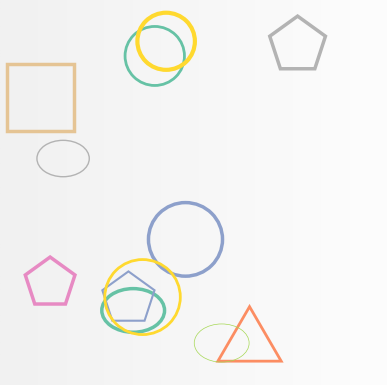[{"shape": "circle", "thickness": 2, "radius": 0.38, "center": [0.399, 0.855]}, {"shape": "oval", "thickness": 2.5, "radius": 0.4, "center": [0.344, 0.194]}, {"shape": "triangle", "thickness": 2, "radius": 0.47, "center": [0.644, 0.109]}, {"shape": "circle", "thickness": 2.5, "radius": 0.48, "center": [0.479, 0.378]}, {"shape": "pentagon", "thickness": 1.5, "radius": 0.35, "center": [0.331, 0.224]}, {"shape": "pentagon", "thickness": 2.5, "radius": 0.34, "center": [0.129, 0.265]}, {"shape": "oval", "thickness": 0.5, "radius": 0.35, "center": [0.572, 0.109]}, {"shape": "circle", "thickness": 3, "radius": 0.37, "center": [0.429, 0.893]}, {"shape": "circle", "thickness": 2, "radius": 0.49, "center": [0.368, 0.228]}, {"shape": "square", "thickness": 2.5, "radius": 0.43, "center": [0.104, 0.746]}, {"shape": "oval", "thickness": 1, "radius": 0.34, "center": [0.163, 0.588]}, {"shape": "pentagon", "thickness": 2.5, "radius": 0.38, "center": [0.768, 0.883]}]